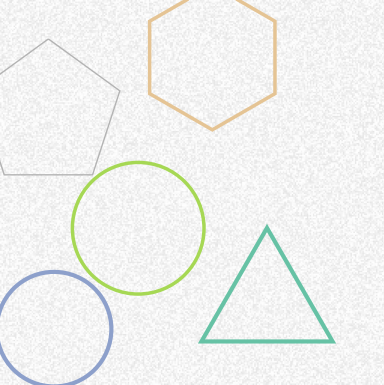[{"shape": "triangle", "thickness": 3, "radius": 0.98, "center": [0.694, 0.211]}, {"shape": "circle", "thickness": 3, "radius": 0.74, "center": [0.14, 0.145]}, {"shape": "circle", "thickness": 2.5, "radius": 0.85, "center": [0.359, 0.407]}, {"shape": "hexagon", "thickness": 2.5, "radius": 0.94, "center": [0.551, 0.851]}, {"shape": "pentagon", "thickness": 1, "radius": 0.98, "center": [0.126, 0.704]}]